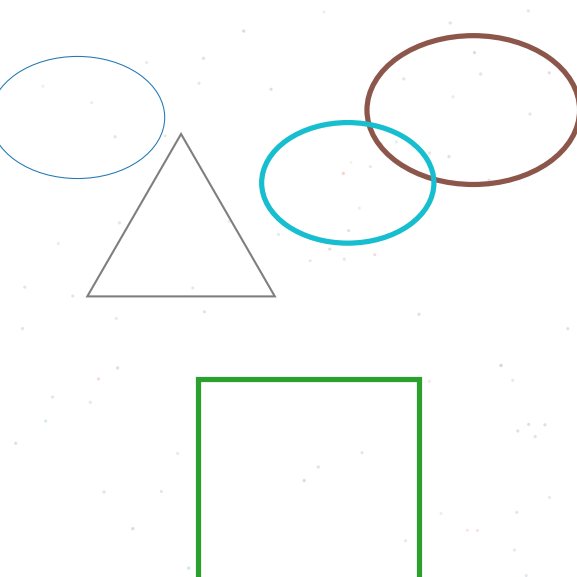[{"shape": "oval", "thickness": 0.5, "radius": 0.76, "center": [0.134, 0.796]}, {"shape": "square", "thickness": 2.5, "radius": 0.96, "center": [0.534, 0.151]}, {"shape": "oval", "thickness": 2.5, "radius": 0.92, "center": [0.82, 0.809]}, {"shape": "triangle", "thickness": 1, "radius": 0.94, "center": [0.314, 0.58]}, {"shape": "oval", "thickness": 2.5, "radius": 0.75, "center": [0.602, 0.682]}]